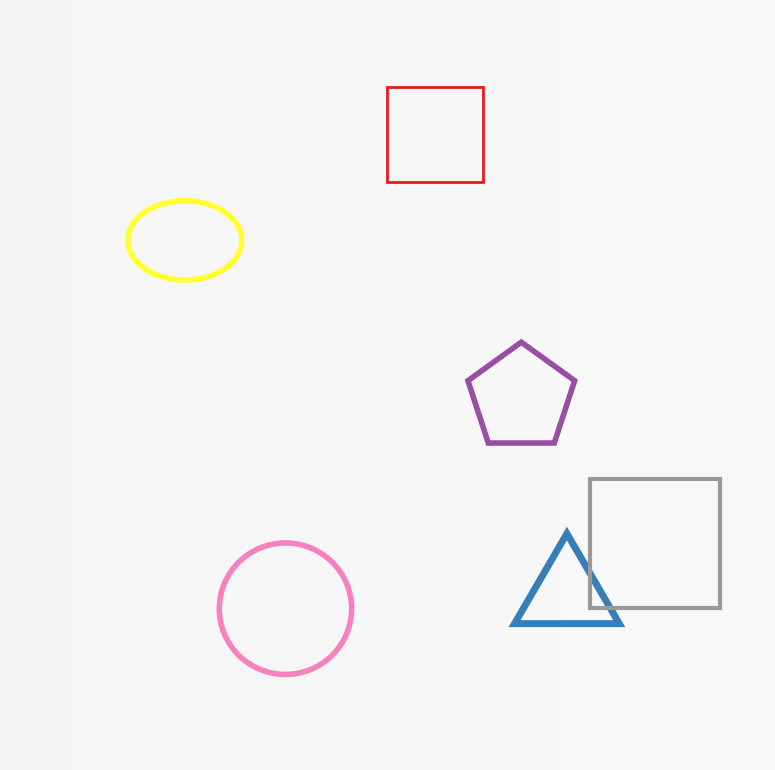[{"shape": "square", "thickness": 1, "radius": 0.31, "center": [0.561, 0.825]}, {"shape": "triangle", "thickness": 2.5, "radius": 0.39, "center": [0.731, 0.229]}, {"shape": "pentagon", "thickness": 2, "radius": 0.36, "center": [0.673, 0.483]}, {"shape": "oval", "thickness": 2, "radius": 0.37, "center": [0.238, 0.688]}, {"shape": "circle", "thickness": 2, "radius": 0.43, "center": [0.368, 0.209]}, {"shape": "square", "thickness": 1.5, "radius": 0.42, "center": [0.845, 0.294]}]